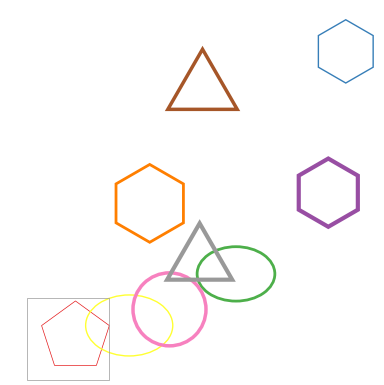[{"shape": "pentagon", "thickness": 0.5, "radius": 0.46, "center": [0.196, 0.126]}, {"shape": "hexagon", "thickness": 1, "radius": 0.41, "center": [0.898, 0.867]}, {"shape": "oval", "thickness": 2, "radius": 0.5, "center": [0.613, 0.289]}, {"shape": "hexagon", "thickness": 3, "radius": 0.44, "center": [0.853, 0.5]}, {"shape": "hexagon", "thickness": 2, "radius": 0.51, "center": [0.389, 0.472]}, {"shape": "oval", "thickness": 1, "radius": 0.57, "center": [0.336, 0.155]}, {"shape": "triangle", "thickness": 2.5, "radius": 0.52, "center": [0.526, 0.768]}, {"shape": "circle", "thickness": 2.5, "radius": 0.47, "center": [0.44, 0.196]}, {"shape": "square", "thickness": 0.5, "radius": 0.54, "center": [0.177, 0.12]}, {"shape": "triangle", "thickness": 3, "radius": 0.49, "center": [0.519, 0.322]}]